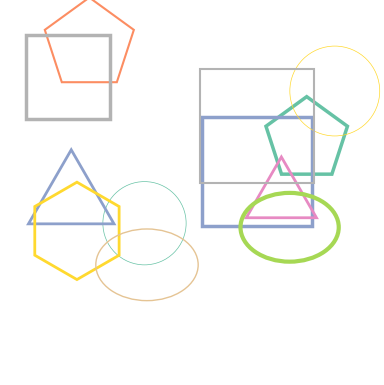[{"shape": "circle", "thickness": 0.5, "radius": 0.54, "center": [0.375, 0.42]}, {"shape": "pentagon", "thickness": 2.5, "radius": 0.56, "center": [0.797, 0.638]}, {"shape": "pentagon", "thickness": 1.5, "radius": 0.61, "center": [0.232, 0.885]}, {"shape": "square", "thickness": 2.5, "radius": 0.71, "center": [0.668, 0.555]}, {"shape": "triangle", "thickness": 2, "radius": 0.64, "center": [0.185, 0.483]}, {"shape": "triangle", "thickness": 2, "radius": 0.53, "center": [0.731, 0.487]}, {"shape": "oval", "thickness": 3, "radius": 0.64, "center": [0.752, 0.41]}, {"shape": "hexagon", "thickness": 2, "radius": 0.63, "center": [0.2, 0.4]}, {"shape": "circle", "thickness": 0.5, "radius": 0.58, "center": [0.87, 0.764]}, {"shape": "oval", "thickness": 1, "radius": 0.66, "center": [0.382, 0.312]}, {"shape": "square", "thickness": 2.5, "radius": 0.55, "center": [0.176, 0.799]}, {"shape": "square", "thickness": 1.5, "radius": 0.74, "center": [0.668, 0.673]}]